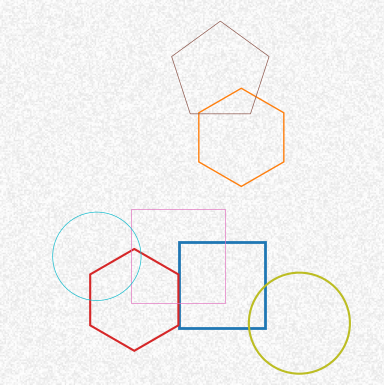[{"shape": "square", "thickness": 2, "radius": 0.56, "center": [0.576, 0.26]}, {"shape": "hexagon", "thickness": 1, "radius": 0.64, "center": [0.627, 0.643]}, {"shape": "hexagon", "thickness": 1.5, "radius": 0.66, "center": [0.349, 0.221]}, {"shape": "pentagon", "thickness": 0.5, "radius": 0.67, "center": [0.572, 0.812]}, {"shape": "square", "thickness": 0.5, "radius": 0.61, "center": [0.462, 0.335]}, {"shape": "circle", "thickness": 1.5, "radius": 0.66, "center": [0.778, 0.161]}, {"shape": "circle", "thickness": 0.5, "radius": 0.57, "center": [0.252, 0.334]}]